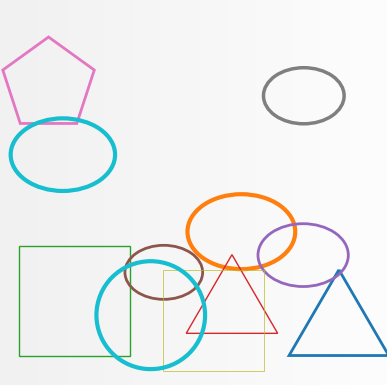[{"shape": "triangle", "thickness": 2, "radius": 0.74, "center": [0.875, 0.151]}, {"shape": "oval", "thickness": 3, "radius": 0.7, "center": [0.623, 0.398]}, {"shape": "square", "thickness": 1, "radius": 0.72, "center": [0.193, 0.219]}, {"shape": "triangle", "thickness": 1, "radius": 0.68, "center": [0.599, 0.202]}, {"shape": "oval", "thickness": 2, "radius": 0.58, "center": [0.782, 0.337]}, {"shape": "oval", "thickness": 2, "radius": 0.5, "center": [0.423, 0.293]}, {"shape": "pentagon", "thickness": 2, "radius": 0.62, "center": [0.125, 0.78]}, {"shape": "oval", "thickness": 2.5, "radius": 0.52, "center": [0.784, 0.751]}, {"shape": "square", "thickness": 0.5, "radius": 0.66, "center": [0.551, 0.167]}, {"shape": "circle", "thickness": 3, "radius": 0.7, "center": [0.389, 0.181]}, {"shape": "oval", "thickness": 3, "radius": 0.67, "center": [0.162, 0.598]}]